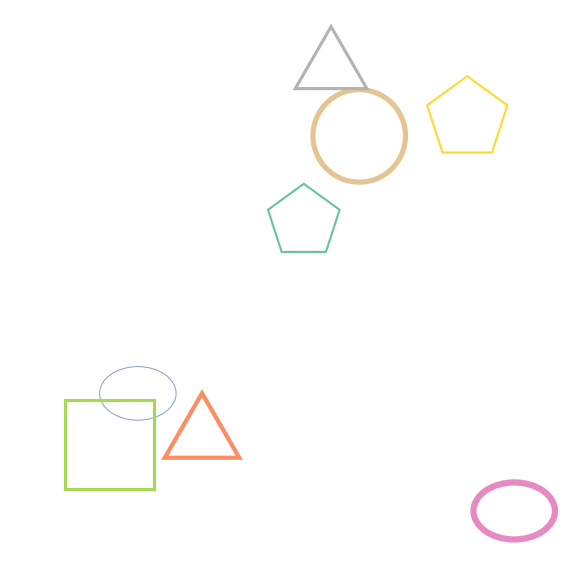[{"shape": "pentagon", "thickness": 1, "radius": 0.33, "center": [0.526, 0.616]}, {"shape": "triangle", "thickness": 2, "radius": 0.37, "center": [0.35, 0.244]}, {"shape": "oval", "thickness": 0.5, "radius": 0.33, "center": [0.239, 0.318]}, {"shape": "oval", "thickness": 3, "radius": 0.35, "center": [0.89, 0.114]}, {"shape": "square", "thickness": 1.5, "radius": 0.39, "center": [0.189, 0.229]}, {"shape": "pentagon", "thickness": 1, "radius": 0.37, "center": [0.809, 0.794]}, {"shape": "circle", "thickness": 2.5, "radius": 0.4, "center": [0.622, 0.764]}, {"shape": "triangle", "thickness": 1.5, "radius": 0.36, "center": [0.573, 0.882]}]